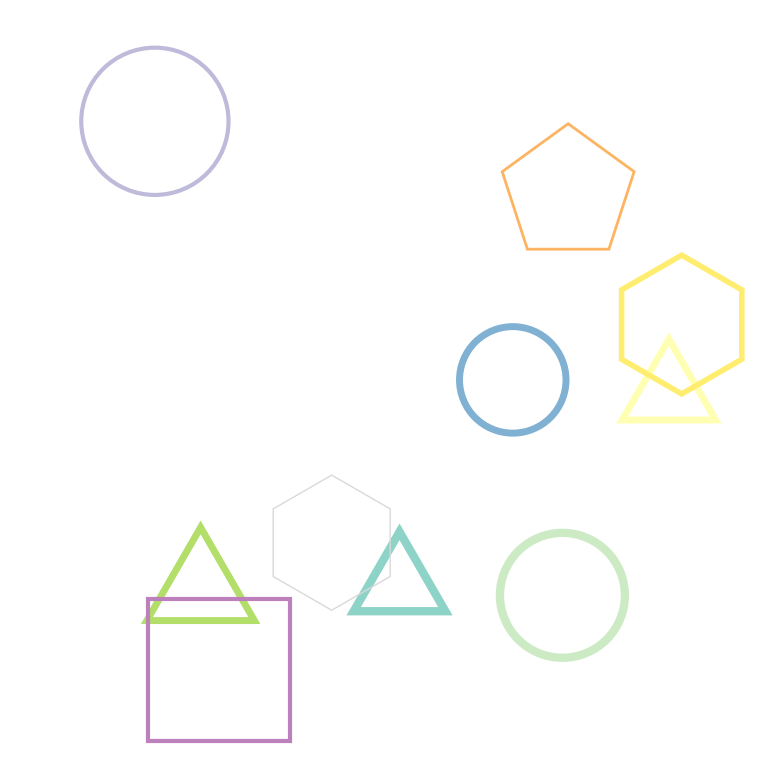[{"shape": "triangle", "thickness": 3, "radius": 0.34, "center": [0.519, 0.241]}, {"shape": "triangle", "thickness": 2.5, "radius": 0.35, "center": [0.869, 0.49]}, {"shape": "circle", "thickness": 1.5, "radius": 0.48, "center": [0.201, 0.842]}, {"shape": "circle", "thickness": 2.5, "radius": 0.35, "center": [0.666, 0.507]}, {"shape": "pentagon", "thickness": 1, "radius": 0.45, "center": [0.738, 0.749]}, {"shape": "triangle", "thickness": 2.5, "radius": 0.4, "center": [0.261, 0.234]}, {"shape": "hexagon", "thickness": 0.5, "radius": 0.44, "center": [0.431, 0.295]}, {"shape": "square", "thickness": 1.5, "radius": 0.46, "center": [0.284, 0.13]}, {"shape": "circle", "thickness": 3, "radius": 0.41, "center": [0.73, 0.227]}, {"shape": "hexagon", "thickness": 2, "radius": 0.45, "center": [0.885, 0.579]}]